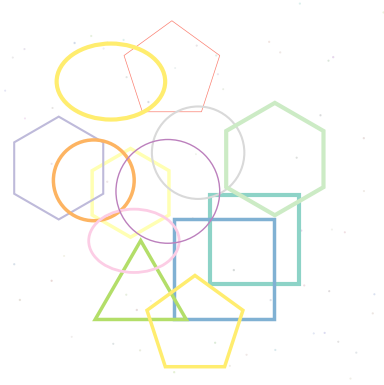[{"shape": "square", "thickness": 3, "radius": 0.58, "center": [0.661, 0.377]}, {"shape": "hexagon", "thickness": 2.5, "radius": 0.58, "center": [0.339, 0.499]}, {"shape": "hexagon", "thickness": 1.5, "radius": 0.67, "center": [0.153, 0.564]}, {"shape": "pentagon", "thickness": 0.5, "radius": 0.65, "center": [0.446, 0.815]}, {"shape": "square", "thickness": 2.5, "radius": 0.65, "center": [0.582, 0.301]}, {"shape": "circle", "thickness": 2.5, "radius": 0.52, "center": [0.244, 0.532]}, {"shape": "triangle", "thickness": 2.5, "radius": 0.68, "center": [0.365, 0.238]}, {"shape": "oval", "thickness": 2, "radius": 0.59, "center": [0.348, 0.375]}, {"shape": "circle", "thickness": 1.5, "radius": 0.6, "center": [0.515, 0.603]}, {"shape": "circle", "thickness": 1, "radius": 0.67, "center": [0.436, 0.503]}, {"shape": "hexagon", "thickness": 3, "radius": 0.73, "center": [0.714, 0.587]}, {"shape": "pentagon", "thickness": 2.5, "radius": 0.66, "center": [0.506, 0.153]}, {"shape": "oval", "thickness": 3, "radius": 0.7, "center": [0.288, 0.788]}]